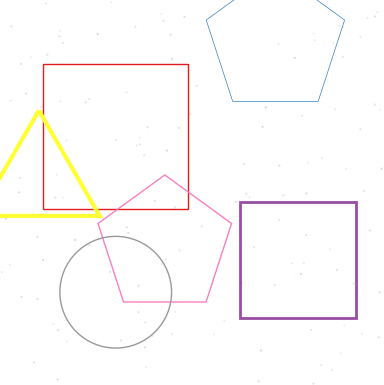[{"shape": "square", "thickness": 1, "radius": 0.94, "center": [0.3, 0.645]}, {"shape": "pentagon", "thickness": 0.5, "radius": 0.94, "center": [0.715, 0.89]}, {"shape": "square", "thickness": 2, "radius": 0.75, "center": [0.773, 0.325]}, {"shape": "triangle", "thickness": 3, "radius": 0.91, "center": [0.101, 0.531]}, {"shape": "pentagon", "thickness": 1, "radius": 0.91, "center": [0.428, 0.363]}, {"shape": "circle", "thickness": 1, "radius": 0.73, "center": [0.301, 0.241]}]